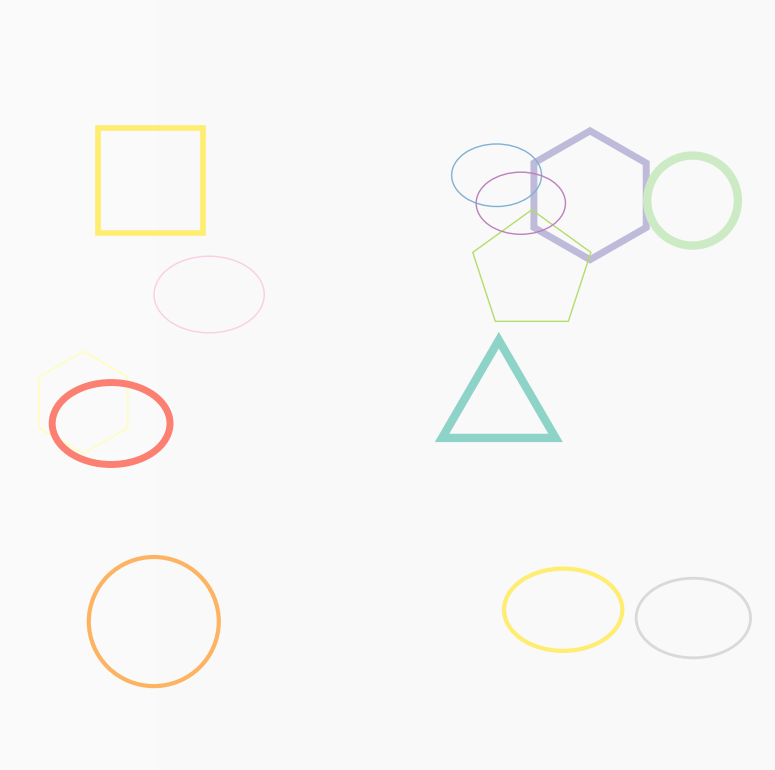[{"shape": "triangle", "thickness": 3, "radius": 0.42, "center": [0.644, 0.474]}, {"shape": "hexagon", "thickness": 0.5, "radius": 0.33, "center": [0.108, 0.477]}, {"shape": "hexagon", "thickness": 2.5, "radius": 0.42, "center": [0.761, 0.746]}, {"shape": "oval", "thickness": 2.5, "radius": 0.38, "center": [0.143, 0.45]}, {"shape": "oval", "thickness": 0.5, "radius": 0.29, "center": [0.641, 0.772]}, {"shape": "circle", "thickness": 1.5, "radius": 0.42, "center": [0.198, 0.193]}, {"shape": "pentagon", "thickness": 0.5, "radius": 0.4, "center": [0.686, 0.647]}, {"shape": "oval", "thickness": 0.5, "radius": 0.36, "center": [0.27, 0.617]}, {"shape": "oval", "thickness": 1, "radius": 0.37, "center": [0.895, 0.197]}, {"shape": "oval", "thickness": 0.5, "radius": 0.29, "center": [0.672, 0.736]}, {"shape": "circle", "thickness": 3, "radius": 0.29, "center": [0.894, 0.74]}, {"shape": "oval", "thickness": 1.5, "radius": 0.38, "center": [0.727, 0.208]}, {"shape": "square", "thickness": 2, "radius": 0.34, "center": [0.194, 0.766]}]